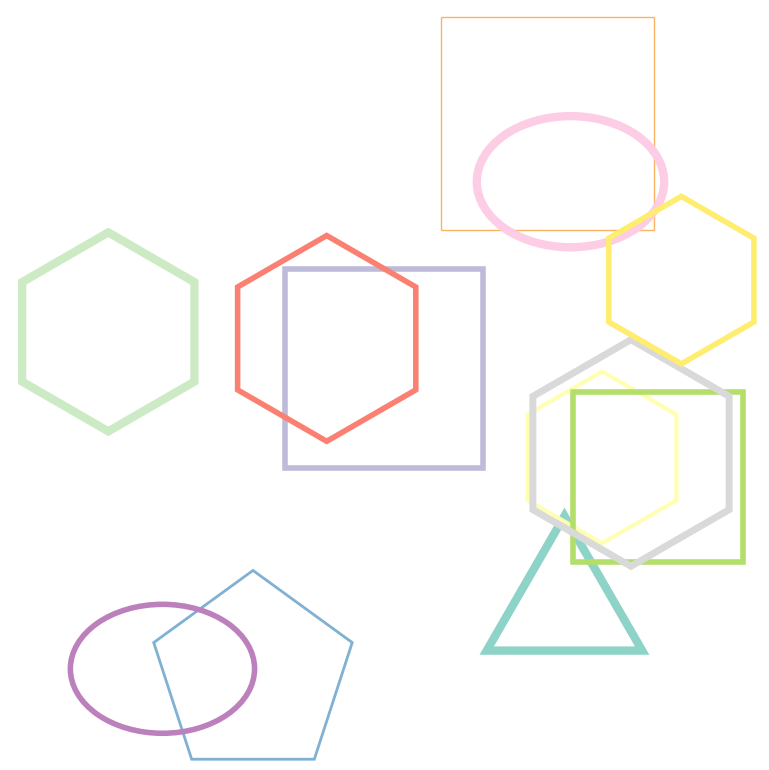[{"shape": "triangle", "thickness": 3, "radius": 0.58, "center": [0.733, 0.213]}, {"shape": "hexagon", "thickness": 1.5, "radius": 0.56, "center": [0.782, 0.406]}, {"shape": "square", "thickness": 2, "radius": 0.65, "center": [0.499, 0.521]}, {"shape": "hexagon", "thickness": 2, "radius": 0.67, "center": [0.424, 0.56]}, {"shape": "pentagon", "thickness": 1, "radius": 0.68, "center": [0.329, 0.124]}, {"shape": "square", "thickness": 0.5, "radius": 0.69, "center": [0.711, 0.839]}, {"shape": "square", "thickness": 2, "radius": 0.55, "center": [0.854, 0.381]}, {"shape": "oval", "thickness": 3, "radius": 0.61, "center": [0.741, 0.764]}, {"shape": "hexagon", "thickness": 2.5, "radius": 0.74, "center": [0.819, 0.412]}, {"shape": "oval", "thickness": 2, "radius": 0.6, "center": [0.211, 0.131]}, {"shape": "hexagon", "thickness": 3, "radius": 0.65, "center": [0.141, 0.569]}, {"shape": "hexagon", "thickness": 2, "radius": 0.54, "center": [0.885, 0.636]}]